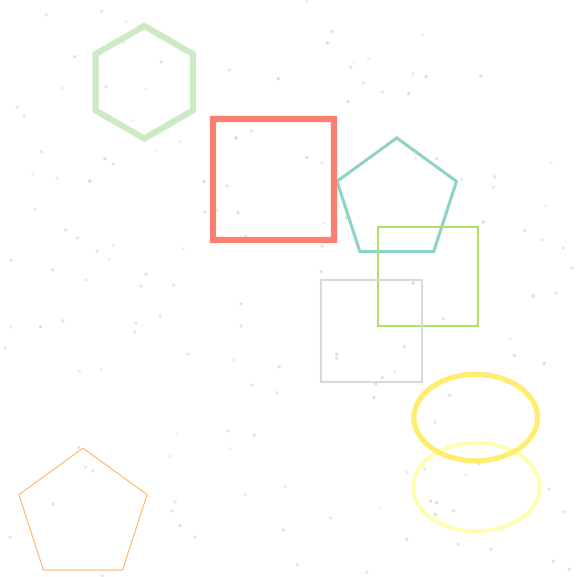[{"shape": "pentagon", "thickness": 1.5, "radius": 0.54, "center": [0.687, 0.652]}, {"shape": "oval", "thickness": 2, "radius": 0.55, "center": [0.825, 0.156]}, {"shape": "square", "thickness": 3, "radius": 0.52, "center": [0.474, 0.689]}, {"shape": "pentagon", "thickness": 0.5, "radius": 0.58, "center": [0.144, 0.106]}, {"shape": "square", "thickness": 1, "radius": 0.43, "center": [0.741, 0.521]}, {"shape": "square", "thickness": 1, "radius": 0.44, "center": [0.643, 0.426]}, {"shape": "hexagon", "thickness": 3, "radius": 0.49, "center": [0.25, 0.857]}, {"shape": "oval", "thickness": 2.5, "radius": 0.54, "center": [0.824, 0.276]}]